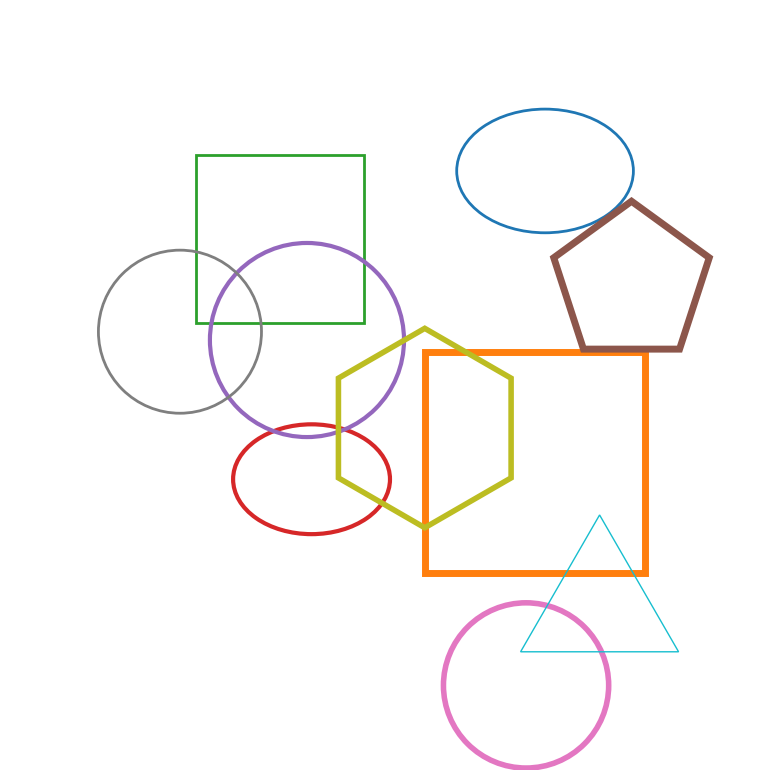[{"shape": "oval", "thickness": 1, "radius": 0.57, "center": [0.708, 0.778]}, {"shape": "square", "thickness": 2.5, "radius": 0.71, "center": [0.695, 0.399]}, {"shape": "square", "thickness": 1, "radius": 0.55, "center": [0.364, 0.689]}, {"shape": "oval", "thickness": 1.5, "radius": 0.51, "center": [0.405, 0.378]}, {"shape": "circle", "thickness": 1.5, "radius": 0.63, "center": [0.399, 0.558]}, {"shape": "pentagon", "thickness": 2.5, "radius": 0.53, "center": [0.82, 0.632]}, {"shape": "circle", "thickness": 2, "radius": 0.54, "center": [0.683, 0.11]}, {"shape": "circle", "thickness": 1, "radius": 0.53, "center": [0.234, 0.569]}, {"shape": "hexagon", "thickness": 2, "radius": 0.65, "center": [0.552, 0.444]}, {"shape": "triangle", "thickness": 0.5, "radius": 0.59, "center": [0.779, 0.213]}]